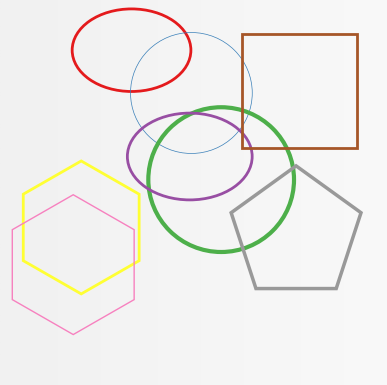[{"shape": "oval", "thickness": 2, "radius": 0.77, "center": [0.339, 0.87]}, {"shape": "circle", "thickness": 0.5, "radius": 0.79, "center": [0.494, 0.758]}, {"shape": "circle", "thickness": 3, "radius": 0.94, "center": [0.571, 0.533]}, {"shape": "oval", "thickness": 2, "radius": 0.81, "center": [0.49, 0.594]}, {"shape": "hexagon", "thickness": 2, "radius": 0.86, "center": [0.21, 0.409]}, {"shape": "square", "thickness": 2, "radius": 0.74, "center": [0.774, 0.764]}, {"shape": "hexagon", "thickness": 1, "radius": 0.91, "center": [0.189, 0.313]}, {"shape": "pentagon", "thickness": 2.5, "radius": 0.88, "center": [0.764, 0.393]}]